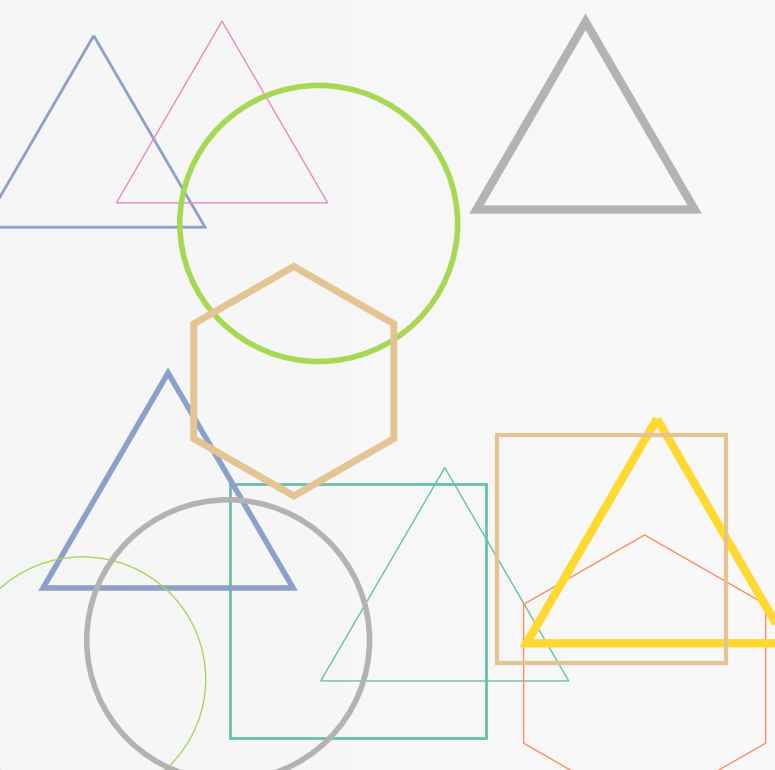[{"shape": "triangle", "thickness": 0.5, "radius": 0.92, "center": [0.574, 0.208]}, {"shape": "square", "thickness": 1, "radius": 0.82, "center": [0.462, 0.207]}, {"shape": "hexagon", "thickness": 0.5, "radius": 0.9, "center": [0.832, 0.125]}, {"shape": "triangle", "thickness": 2, "radius": 0.93, "center": [0.217, 0.33]}, {"shape": "triangle", "thickness": 1, "radius": 0.83, "center": [0.121, 0.788]}, {"shape": "triangle", "thickness": 0.5, "radius": 0.79, "center": [0.286, 0.815]}, {"shape": "circle", "thickness": 2, "radius": 0.9, "center": [0.411, 0.71]}, {"shape": "circle", "thickness": 0.5, "radius": 0.79, "center": [0.106, 0.118]}, {"shape": "triangle", "thickness": 3, "radius": 0.97, "center": [0.848, 0.262]}, {"shape": "hexagon", "thickness": 2.5, "radius": 0.75, "center": [0.379, 0.505]}, {"shape": "square", "thickness": 1.5, "radius": 0.74, "center": [0.789, 0.288]}, {"shape": "triangle", "thickness": 3, "radius": 0.81, "center": [0.756, 0.809]}, {"shape": "circle", "thickness": 2, "radius": 0.91, "center": [0.294, 0.168]}]